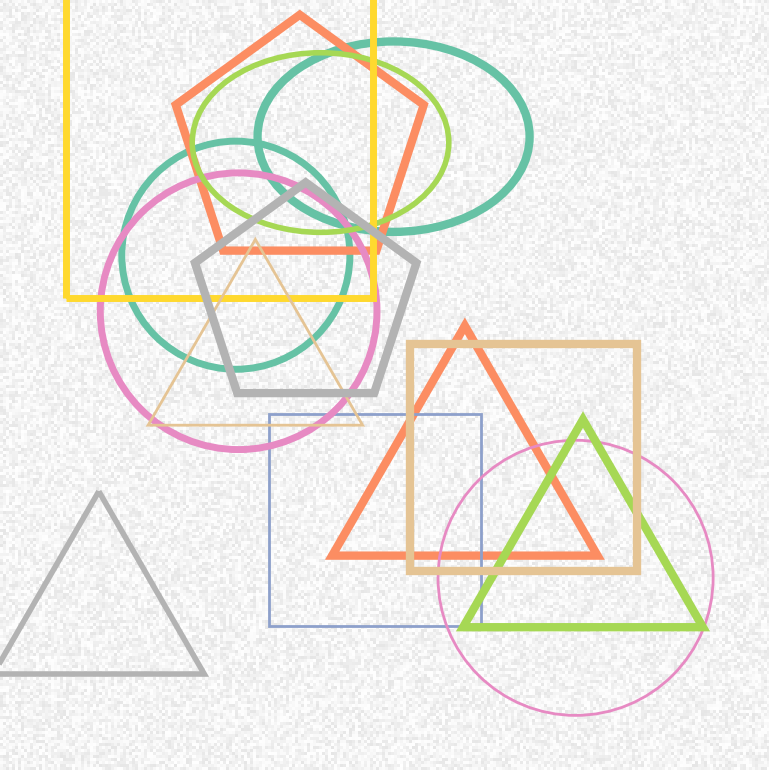[{"shape": "oval", "thickness": 3, "radius": 0.88, "center": [0.511, 0.823]}, {"shape": "circle", "thickness": 2.5, "radius": 0.74, "center": [0.306, 0.669]}, {"shape": "pentagon", "thickness": 3, "radius": 0.85, "center": [0.389, 0.811]}, {"shape": "triangle", "thickness": 3, "radius": 1.0, "center": [0.604, 0.378]}, {"shape": "square", "thickness": 1, "radius": 0.69, "center": [0.487, 0.325]}, {"shape": "circle", "thickness": 2.5, "radius": 0.9, "center": [0.31, 0.596]}, {"shape": "circle", "thickness": 1, "radius": 0.89, "center": [0.748, 0.25]}, {"shape": "triangle", "thickness": 3, "radius": 0.9, "center": [0.757, 0.275]}, {"shape": "oval", "thickness": 2, "radius": 0.83, "center": [0.416, 0.815]}, {"shape": "square", "thickness": 2.5, "radius": 1.0, "center": [0.285, 0.812]}, {"shape": "square", "thickness": 3, "radius": 0.74, "center": [0.68, 0.406]}, {"shape": "triangle", "thickness": 1, "radius": 0.8, "center": [0.332, 0.528]}, {"shape": "triangle", "thickness": 2, "radius": 0.79, "center": [0.128, 0.204]}, {"shape": "pentagon", "thickness": 3, "radius": 0.76, "center": [0.397, 0.612]}]